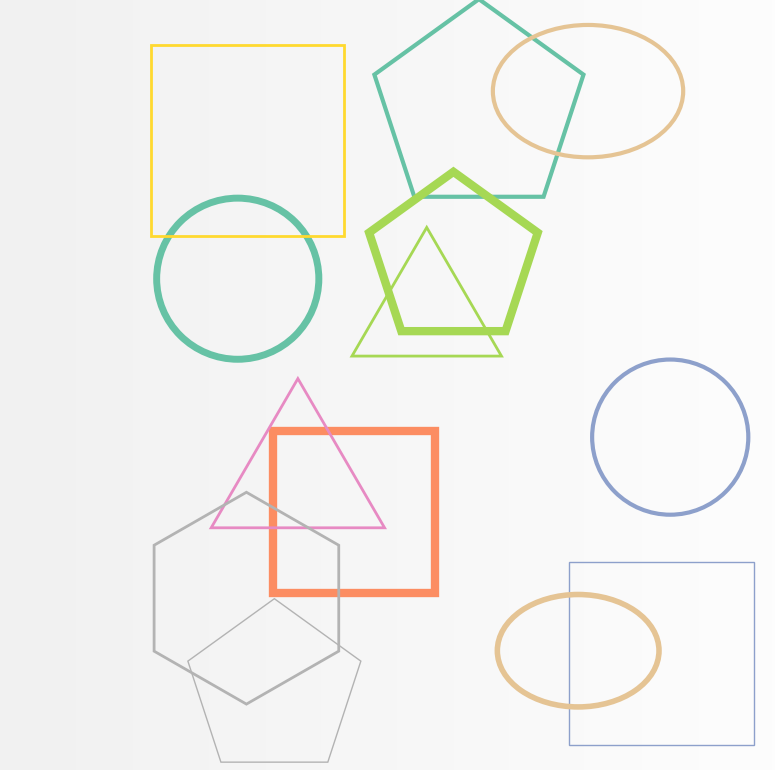[{"shape": "pentagon", "thickness": 1.5, "radius": 0.71, "center": [0.618, 0.859]}, {"shape": "circle", "thickness": 2.5, "radius": 0.52, "center": [0.307, 0.638]}, {"shape": "square", "thickness": 3, "radius": 0.52, "center": [0.457, 0.335]}, {"shape": "square", "thickness": 0.5, "radius": 0.6, "center": [0.854, 0.151]}, {"shape": "circle", "thickness": 1.5, "radius": 0.5, "center": [0.865, 0.432]}, {"shape": "triangle", "thickness": 1, "radius": 0.65, "center": [0.384, 0.379]}, {"shape": "triangle", "thickness": 1, "radius": 0.56, "center": [0.551, 0.593]}, {"shape": "pentagon", "thickness": 3, "radius": 0.57, "center": [0.585, 0.662]}, {"shape": "square", "thickness": 1, "radius": 0.62, "center": [0.319, 0.818]}, {"shape": "oval", "thickness": 2, "radius": 0.52, "center": [0.746, 0.155]}, {"shape": "oval", "thickness": 1.5, "radius": 0.61, "center": [0.759, 0.882]}, {"shape": "hexagon", "thickness": 1, "radius": 0.69, "center": [0.318, 0.223]}, {"shape": "pentagon", "thickness": 0.5, "radius": 0.59, "center": [0.354, 0.105]}]